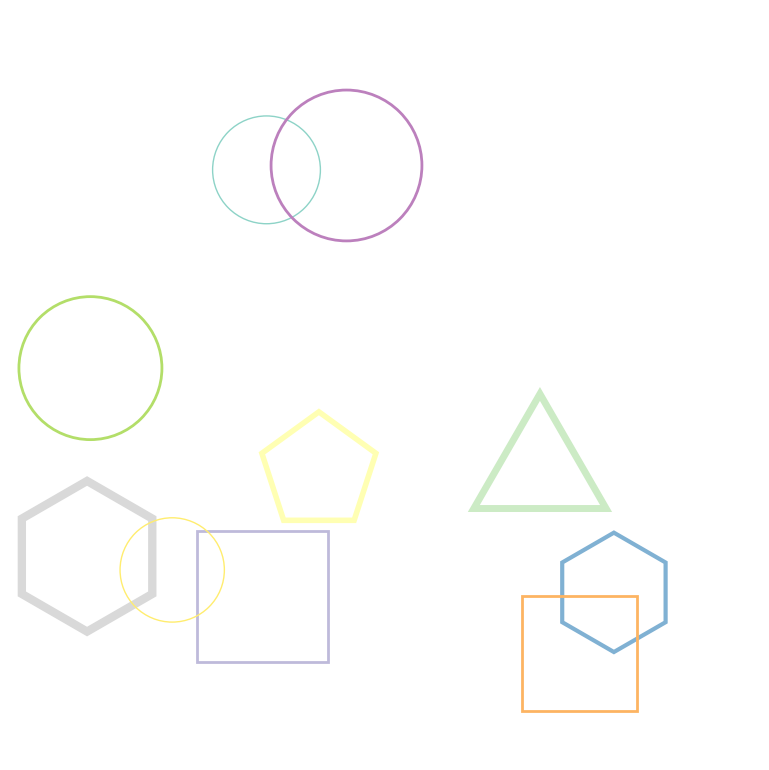[{"shape": "circle", "thickness": 0.5, "radius": 0.35, "center": [0.346, 0.779]}, {"shape": "pentagon", "thickness": 2, "radius": 0.39, "center": [0.414, 0.387]}, {"shape": "square", "thickness": 1, "radius": 0.43, "center": [0.34, 0.225]}, {"shape": "hexagon", "thickness": 1.5, "radius": 0.39, "center": [0.797, 0.231]}, {"shape": "square", "thickness": 1, "radius": 0.37, "center": [0.753, 0.151]}, {"shape": "circle", "thickness": 1, "radius": 0.46, "center": [0.117, 0.522]}, {"shape": "hexagon", "thickness": 3, "radius": 0.49, "center": [0.113, 0.278]}, {"shape": "circle", "thickness": 1, "radius": 0.49, "center": [0.45, 0.785]}, {"shape": "triangle", "thickness": 2.5, "radius": 0.5, "center": [0.701, 0.389]}, {"shape": "circle", "thickness": 0.5, "radius": 0.34, "center": [0.224, 0.26]}]